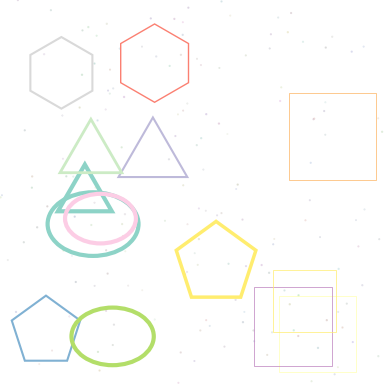[{"shape": "triangle", "thickness": 3, "radius": 0.4, "center": [0.22, 0.492]}, {"shape": "oval", "thickness": 3, "radius": 0.59, "center": [0.242, 0.418]}, {"shape": "square", "thickness": 0.5, "radius": 0.5, "center": [0.825, 0.133]}, {"shape": "triangle", "thickness": 1.5, "radius": 0.52, "center": [0.397, 0.592]}, {"shape": "hexagon", "thickness": 1, "radius": 0.51, "center": [0.402, 0.836]}, {"shape": "pentagon", "thickness": 1.5, "radius": 0.47, "center": [0.119, 0.139]}, {"shape": "square", "thickness": 0.5, "radius": 0.57, "center": [0.864, 0.646]}, {"shape": "oval", "thickness": 3, "radius": 0.53, "center": [0.293, 0.126]}, {"shape": "oval", "thickness": 3, "radius": 0.46, "center": [0.261, 0.432]}, {"shape": "hexagon", "thickness": 1.5, "radius": 0.46, "center": [0.159, 0.811]}, {"shape": "square", "thickness": 0.5, "radius": 0.51, "center": [0.761, 0.152]}, {"shape": "triangle", "thickness": 2, "radius": 0.46, "center": [0.236, 0.598]}, {"shape": "pentagon", "thickness": 2.5, "radius": 0.54, "center": [0.561, 0.316]}, {"shape": "square", "thickness": 0.5, "radius": 0.41, "center": [0.792, 0.218]}]